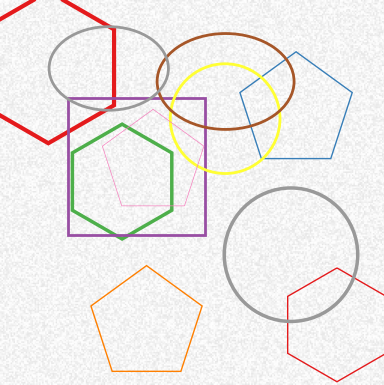[{"shape": "hexagon", "thickness": 1, "radius": 0.74, "center": [0.875, 0.156]}, {"shape": "hexagon", "thickness": 3, "radius": 0.99, "center": [0.126, 0.825]}, {"shape": "pentagon", "thickness": 1, "radius": 0.77, "center": [0.769, 0.712]}, {"shape": "hexagon", "thickness": 2.5, "radius": 0.75, "center": [0.317, 0.528]}, {"shape": "square", "thickness": 2, "radius": 0.89, "center": [0.355, 0.567]}, {"shape": "pentagon", "thickness": 1, "radius": 0.76, "center": [0.381, 0.158]}, {"shape": "circle", "thickness": 2, "radius": 0.71, "center": [0.585, 0.692]}, {"shape": "oval", "thickness": 2, "radius": 0.89, "center": [0.586, 0.788]}, {"shape": "pentagon", "thickness": 0.5, "radius": 0.69, "center": [0.398, 0.577]}, {"shape": "circle", "thickness": 2.5, "radius": 0.87, "center": [0.756, 0.338]}, {"shape": "oval", "thickness": 2, "radius": 0.77, "center": [0.282, 0.822]}]